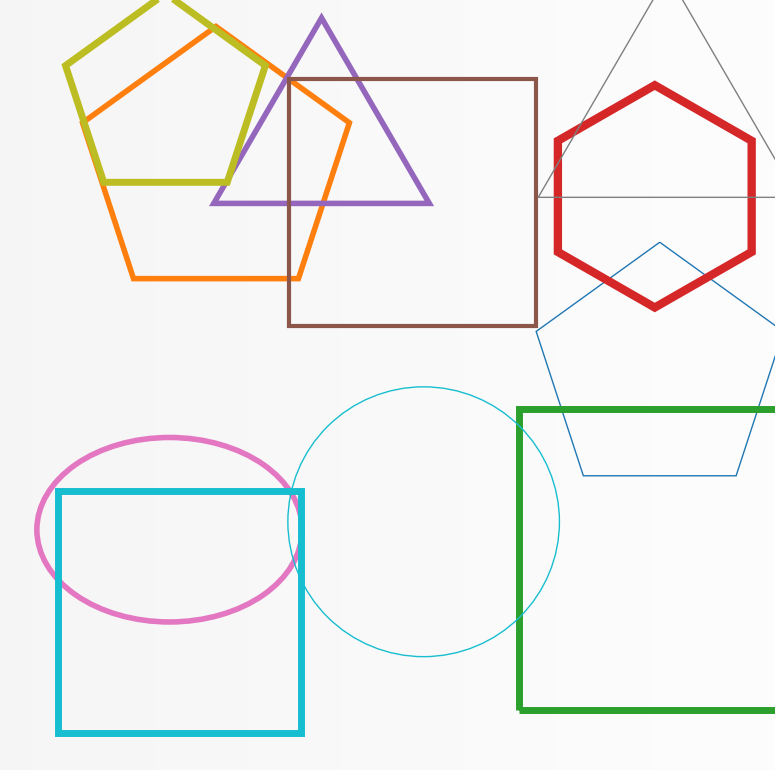[{"shape": "pentagon", "thickness": 0.5, "radius": 0.84, "center": [0.851, 0.518]}, {"shape": "pentagon", "thickness": 2, "radius": 0.91, "center": [0.279, 0.785]}, {"shape": "square", "thickness": 2.5, "radius": 0.98, "center": [0.866, 0.274]}, {"shape": "hexagon", "thickness": 3, "radius": 0.72, "center": [0.845, 0.745]}, {"shape": "triangle", "thickness": 2, "radius": 0.8, "center": [0.415, 0.816]}, {"shape": "square", "thickness": 1.5, "radius": 0.8, "center": [0.532, 0.737]}, {"shape": "oval", "thickness": 2, "radius": 0.86, "center": [0.219, 0.312]}, {"shape": "triangle", "thickness": 0.5, "radius": 0.96, "center": [0.862, 0.84]}, {"shape": "pentagon", "thickness": 2.5, "radius": 0.68, "center": [0.213, 0.873]}, {"shape": "square", "thickness": 2.5, "radius": 0.79, "center": [0.232, 0.205]}, {"shape": "circle", "thickness": 0.5, "radius": 0.88, "center": [0.547, 0.322]}]